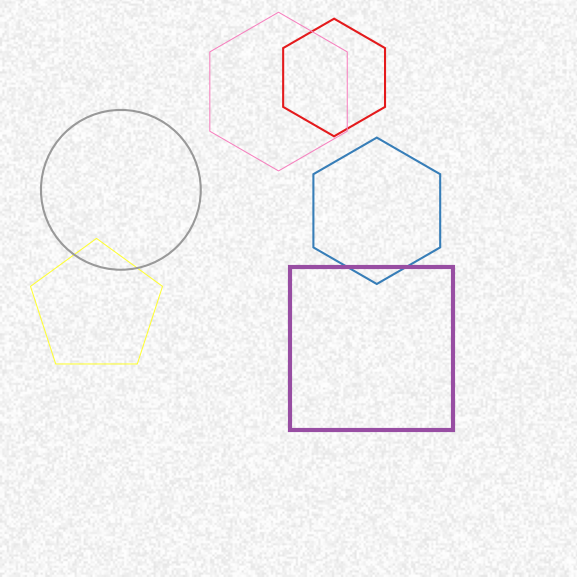[{"shape": "hexagon", "thickness": 1, "radius": 0.51, "center": [0.579, 0.865]}, {"shape": "hexagon", "thickness": 1, "radius": 0.63, "center": [0.652, 0.634]}, {"shape": "square", "thickness": 2, "radius": 0.71, "center": [0.644, 0.395]}, {"shape": "pentagon", "thickness": 0.5, "radius": 0.6, "center": [0.167, 0.466]}, {"shape": "hexagon", "thickness": 0.5, "radius": 0.69, "center": [0.482, 0.841]}, {"shape": "circle", "thickness": 1, "radius": 0.69, "center": [0.209, 0.67]}]